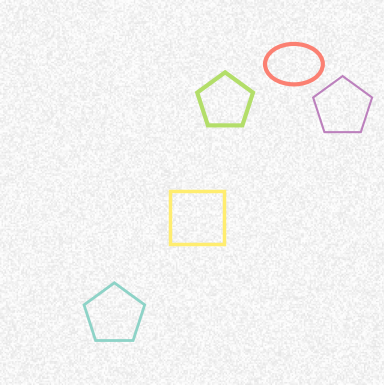[{"shape": "pentagon", "thickness": 2, "radius": 0.41, "center": [0.297, 0.183]}, {"shape": "oval", "thickness": 3, "radius": 0.38, "center": [0.763, 0.833]}, {"shape": "pentagon", "thickness": 3, "radius": 0.38, "center": [0.585, 0.736]}, {"shape": "pentagon", "thickness": 1.5, "radius": 0.4, "center": [0.89, 0.722]}, {"shape": "square", "thickness": 2.5, "radius": 0.35, "center": [0.512, 0.434]}]